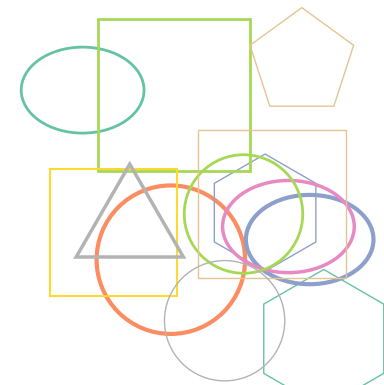[{"shape": "hexagon", "thickness": 1, "radius": 0.9, "center": [0.841, 0.12]}, {"shape": "oval", "thickness": 2, "radius": 0.8, "center": [0.215, 0.766]}, {"shape": "circle", "thickness": 3, "radius": 0.96, "center": [0.444, 0.325]}, {"shape": "oval", "thickness": 3, "radius": 0.83, "center": [0.804, 0.378]}, {"shape": "hexagon", "thickness": 1, "radius": 0.76, "center": [0.689, 0.448]}, {"shape": "oval", "thickness": 2.5, "radius": 0.86, "center": [0.749, 0.412]}, {"shape": "circle", "thickness": 2, "radius": 0.77, "center": [0.632, 0.444]}, {"shape": "square", "thickness": 2, "radius": 0.99, "center": [0.452, 0.753]}, {"shape": "square", "thickness": 1.5, "radius": 0.83, "center": [0.295, 0.396]}, {"shape": "square", "thickness": 1, "radius": 0.96, "center": [0.706, 0.471]}, {"shape": "pentagon", "thickness": 1, "radius": 0.71, "center": [0.784, 0.839]}, {"shape": "triangle", "thickness": 2.5, "radius": 0.8, "center": [0.337, 0.413]}, {"shape": "circle", "thickness": 1, "radius": 0.78, "center": [0.583, 0.167]}]